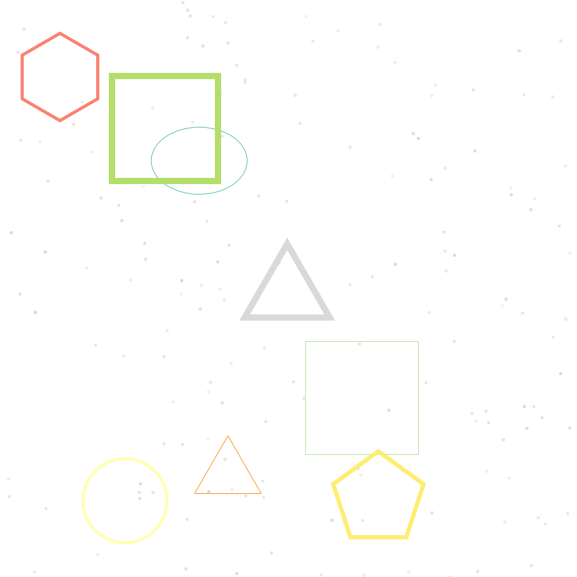[{"shape": "oval", "thickness": 0.5, "radius": 0.42, "center": [0.345, 0.721]}, {"shape": "circle", "thickness": 1.5, "radius": 0.36, "center": [0.216, 0.132]}, {"shape": "hexagon", "thickness": 1.5, "radius": 0.38, "center": [0.104, 0.866]}, {"shape": "triangle", "thickness": 0.5, "radius": 0.33, "center": [0.395, 0.178]}, {"shape": "square", "thickness": 3, "radius": 0.46, "center": [0.286, 0.777]}, {"shape": "triangle", "thickness": 3, "radius": 0.43, "center": [0.497, 0.492]}, {"shape": "square", "thickness": 0.5, "radius": 0.49, "center": [0.625, 0.311]}, {"shape": "pentagon", "thickness": 2, "radius": 0.41, "center": [0.655, 0.135]}]